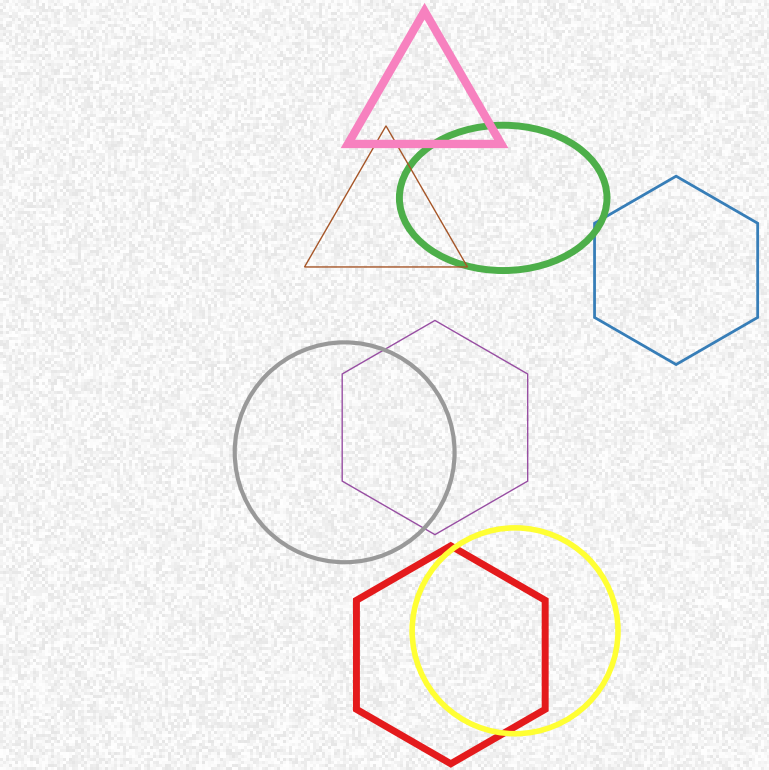[{"shape": "hexagon", "thickness": 2.5, "radius": 0.71, "center": [0.585, 0.15]}, {"shape": "hexagon", "thickness": 1, "radius": 0.61, "center": [0.878, 0.649]}, {"shape": "oval", "thickness": 2.5, "radius": 0.67, "center": [0.653, 0.743]}, {"shape": "hexagon", "thickness": 0.5, "radius": 0.7, "center": [0.565, 0.445]}, {"shape": "circle", "thickness": 2, "radius": 0.67, "center": [0.669, 0.181]}, {"shape": "triangle", "thickness": 0.5, "radius": 0.61, "center": [0.501, 0.714]}, {"shape": "triangle", "thickness": 3, "radius": 0.57, "center": [0.551, 0.871]}, {"shape": "circle", "thickness": 1.5, "radius": 0.71, "center": [0.448, 0.413]}]